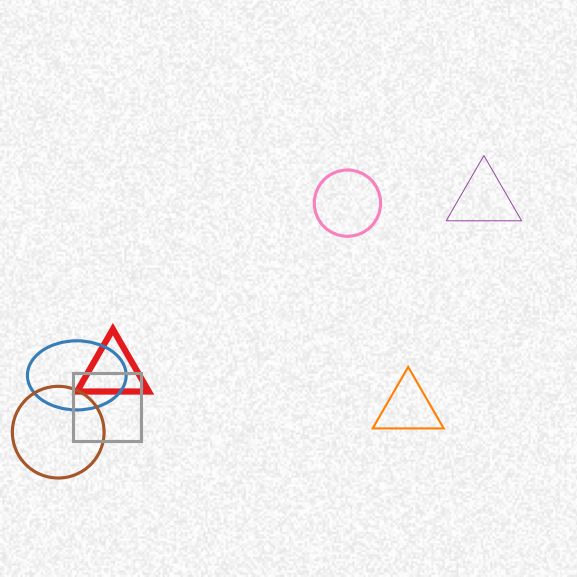[{"shape": "triangle", "thickness": 3, "radius": 0.36, "center": [0.195, 0.357]}, {"shape": "oval", "thickness": 1.5, "radius": 0.43, "center": [0.133, 0.349]}, {"shape": "triangle", "thickness": 0.5, "radius": 0.38, "center": [0.838, 0.654]}, {"shape": "triangle", "thickness": 1, "radius": 0.36, "center": [0.707, 0.293]}, {"shape": "circle", "thickness": 1.5, "radius": 0.4, "center": [0.101, 0.251]}, {"shape": "circle", "thickness": 1.5, "radius": 0.29, "center": [0.602, 0.647]}, {"shape": "square", "thickness": 1.5, "radius": 0.29, "center": [0.186, 0.294]}]